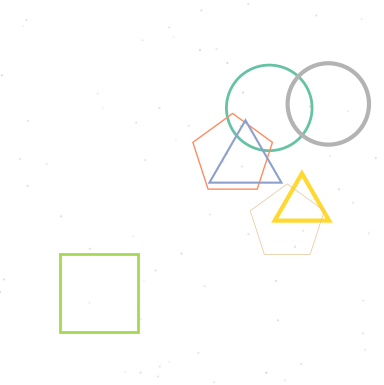[{"shape": "circle", "thickness": 2, "radius": 0.56, "center": [0.699, 0.72]}, {"shape": "pentagon", "thickness": 1, "radius": 0.54, "center": [0.604, 0.597]}, {"shape": "triangle", "thickness": 1.5, "radius": 0.54, "center": [0.638, 0.58]}, {"shape": "square", "thickness": 2, "radius": 0.51, "center": [0.256, 0.239]}, {"shape": "triangle", "thickness": 3, "radius": 0.41, "center": [0.784, 0.468]}, {"shape": "pentagon", "thickness": 0.5, "radius": 0.51, "center": [0.746, 0.421]}, {"shape": "circle", "thickness": 3, "radius": 0.53, "center": [0.853, 0.73]}]